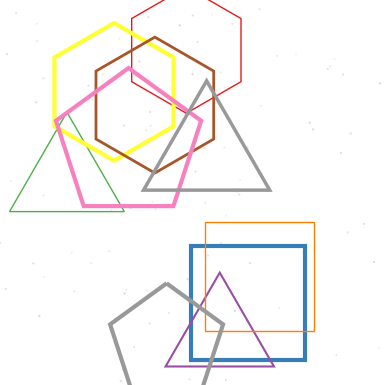[{"shape": "hexagon", "thickness": 1, "radius": 0.82, "center": [0.484, 0.87]}, {"shape": "square", "thickness": 3, "radius": 0.74, "center": [0.644, 0.213]}, {"shape": "triangle", "thickness": 1, "radius": 0.86, "center": [0.174, 0.536]}, {"shape": "triangle", "thickness": 1.5, "radius": 0.81, "center": [0.571, 0.129]}, {"shape": "square", "thickness": 1, "radius": 0.71, "center": [0.674, 0.282]}, {"shape": "hexagon", "thickness": 3, "radius": 0.89, "center": [0.296, 0.761]}, {"shape": "hexagon", "thickness": 2, "radius": 0.88, "center": [0.402, 0.727]}, {"shape": "pentagon", "thickness": 3, "radius": 0.99, "center": [0.334, 0.625]}, {"shape": "triangle", "thickness": 2.5, "radius": 0.95, "center": [0.537, 0.601]}, {"shape": "pentagon", "thickness": 3, "radius": 0.77, "center": [0.433, 0.11]}]